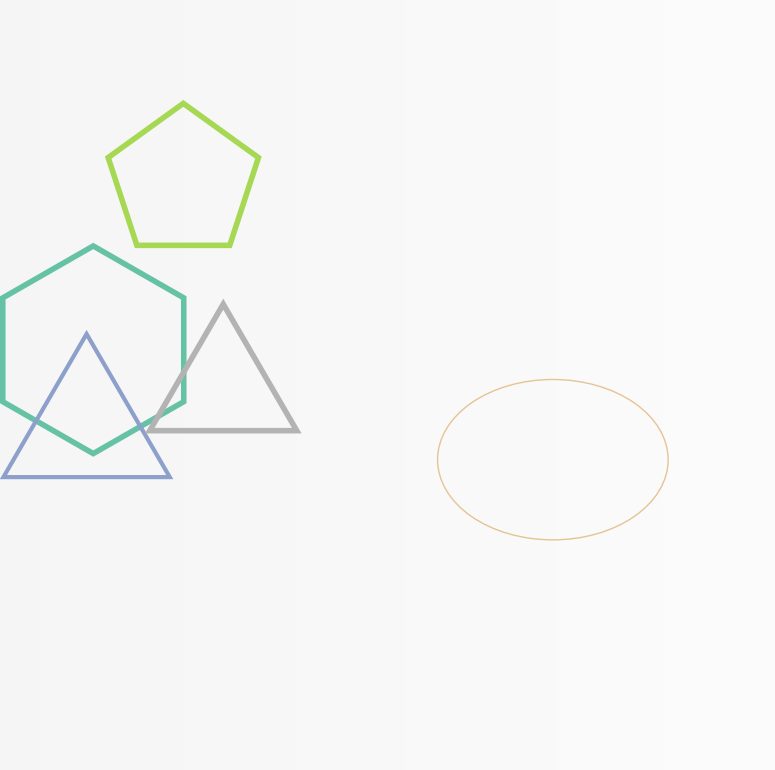[{"shape": "hexagon", "thickness": 2, "radius": 0.67, "center": [0.12, 0.546]}, {"shape": "triangle", "thickness": 1.5, "radius": 0.62, "center": [0.112, 0.442]}, {"shape": "pentagon", "thickness": 2, "radius": 0.51, "center": [0.237, 0.764]}, {"shape": "oval", "thickness": 0.5, "radius": 0.74, "center": [0.713, 0.403]}, {"shape": "triangle", "thickness": 2, "radius": 0.55, "center": [0.288, 0.495]}]